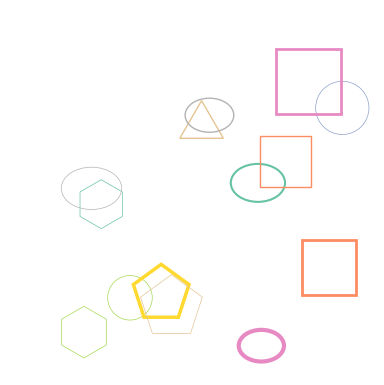[{"shape": "oval", "thickness": 1.5, "radius": 0.35, "center": [0.67, 0.525]}, {"shape": "hexagon", "thickness": 0.5, "radius": 0.32, "center": [0.263, 0.47]}, {"shape": "square", "thickness": 2, "radius": 0.36, "center": [0.855, 0.305]}, {"shape": "square", "thickness": 1, "radius": 0.33, "center": [0.742, 0.58]}, {"shape": "circle", "thickness": 0.5, "radius": 0.35, "center": [0.889, 0.72]}, {"shape": "square", "thickness": 2, "radius": 0.42, "center": [0.801, 0.789]}, {"shape": "oval", "thickness": 3, "radius": 0.29, "center": [0.679, 0.102]}, {"shape": "hexagon", "thickness": 0.5, "radius": 0.34, "center": [0.218, 0.137]}, {"shape": "circle", "thickness": 0.5, "radius": 0.29, "center": [0.338, 0.227]}, {"shape": "pentagon", "thickness": 2.5, "radius": 0.38, "center": [0.419, 0.237]}, {"shape": "triangle", "thickness": 1, "radius": 0.33, "center": [0.524, 0.673]}, {"shape": "pentagon", "thickness": 0.5, "radius": 0.42, "center": [0.445, 0.202]}, {"shape": "oval", "thickness": 1, "radius": 0.32, "center": [0.544, 0.701]}, {"shape": "oval", "thickness": 0.5, "radius": 0.39, "center": [0.238, 0.511]}]